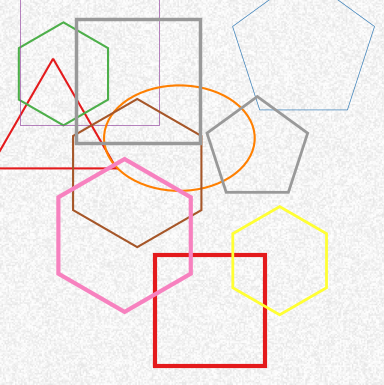[{"shape": "triangle", "thickness": 1.5, "radius": 0.95, "center": [0.138, 0.658]}, {"shape": "square", "thickness": 3, "radius": 0.72, "center": [0.546, 0.194]}, {"shape": "pentagon", "thickness": 0.5, "radius": 0.97, "center": [0.788, 0.871]}, {"shape": "hexagon", "thickness": 1.5, "radius": 0.67, "center": [0.165, 0.808]}, {"shape": "square", "thickness": 0.5, "radius": 0.91, "center": [0.233, 0.856]}, {"shape": "oval", "thickness": 1.5, "radius": 0.98, "center": [0.466, 0.641]}, {"shape": "hexagon", "thickness": 2, "radius": 0.7, "center": [0.726, 0.323]}, {"shape": "hexagon", "thickness": 1.5, "radius": 0.96, "center": [0.356, 0.551]}, {"shape": "hexagon", "thickness": 3, "radius": 0.99, "center": [0.324, 0.388]}, {"shape": "square", "thickness": 2.5, "radius": 0.81, "center": [0.36, 0.791]}, {"shape": "pentagon", "thickness": 2, "radius": 0.69, "center": [0.668, 0.612]}]